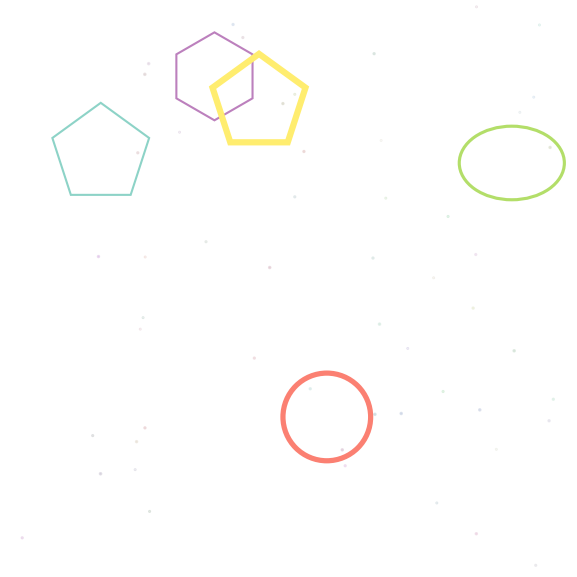[{"shape": "pentagon", "thickness": 1, "radius": 0.44, "center": [0.174, 0.733]}, {"shape": "circle", "thickness": 2.5, "radius": 0.38, "center": [0.566, 0.277]}, {"shape": "oval", "thickness": 1.5, "radius": 0.46, "center": [0.886, 0.717]}, {"shape": "hexagon", "thickness": 1, "radius": 0.38, "center": [0.371, 0.867]}, {"shape": "pentagon", "thickness": 3, "radius": 0.42, "center": [0.449, 0.821]}]